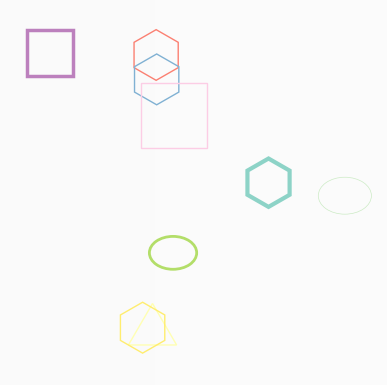[{"shape": "hexagon", "thickness": 3, "radius": 0.31, "center": [0.693, 0.525]}, {"shape": "triangle", "thickness": 1, "radius": 0.36, "center": [0.394, 0.14]}, {"shape": "hexagon", "thickness": 1, "radius": 0.33, "center": [0.403, 0.857]}, {"shape": "hexagon", "thickness": 1, "radius": 0.33, "center": [0.404, 0.794]}, {"shape": "oval", "thickness": 2, "radius": 0.31, "center": [0.447, 0.343]}, {"shape": "square", "thickness": 1, "radius": 0.43, "center": [0.449, 0.7]}, {"shape": "square", "thickness": 2.5, "radius": 0.3, "center": [0.128, 0.862]}, {"shape": "oval", "thickness": 0.5, "radius": 0.34, "center": [0.89, 0.492]}, {"shape": "hexagon", "thickness": 1, "radius": 0.33, "center": [0.368, 0.149]}]